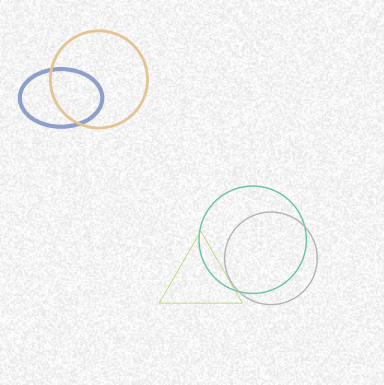[{"shape": "circle", "thickness": 1, "radius": 0.7, "center": [0.656, 0.377]}, {"shape": "oval", "thickness": 3, "radius": 0.54, "center": [0.159, 0.746]}, {"shape": "triangle", "thickness": 0.5, "radius": 0.62, "center": [0.522, 0.275]}, {"shape": "circle", "thickness": 2, "radius": 0.63, "center": [0.257, 0.794]}, {"shape": "circle", "thickness": 1, "radius": 0.6, "center": [0.704, 0.329]}]